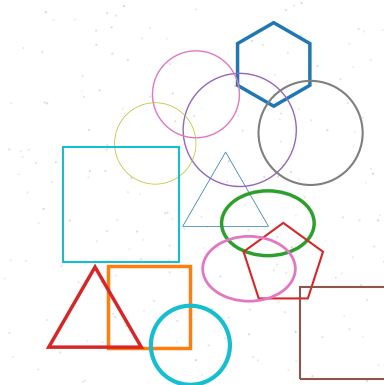[{"shape": "triangle", "thickness": 0.5, "radius": 0.64, "center": [0.586, 0.476]}, {"shape": "hexagon", "thickness": 2.5, "radius": 0.54, "center": [0.711, 0.833]}, {"shape": "square", "thickness": 2.5, "radius": 0.53, "center": [0.386, 0.202]}, {"shape": "oval", "thickness": 2.5, "radius": 0.6, "center": [0.696, 0.42]}, {"shape": "pentagon", "thickness": 1.5, "radius": 0.54, "center": [0.736, 0.313]}, {"shape": "triangle", "thickness": 2.5, "radius": 0.69, "center": [0.247, 0.168]}, {"shape": "circle", "thickness": 1, "radius": 0.73, "center": [0.623, 0.663]}, {"shape": "square", "thickness": 1.5, "radius": 0.59, "center": [0.897, 0.135]}, {"shape": "oval", "thickness": 2, "radius": 0.6, "center": [0.647, 0.302]}, {"shape": "circle", "thickness": 1, "radius": 0.56, "center": [0.509, 0.755]}, {"shape": "circle", "thickness": 1.5, "radius": 0.68, "center": [0.807, 0.655]}, {"shape": "circle", "thickness": 0.5, "radius": 0.53, "center": [0.403, 0.627]}, {"shape": "square", "thickness": 1.5, "radius": 0.75, "center": [0.314, 0.469]}, {"shape": "circle", "thickness": 3, "radius": 0.51, "center": [0.495, 0.103]}]